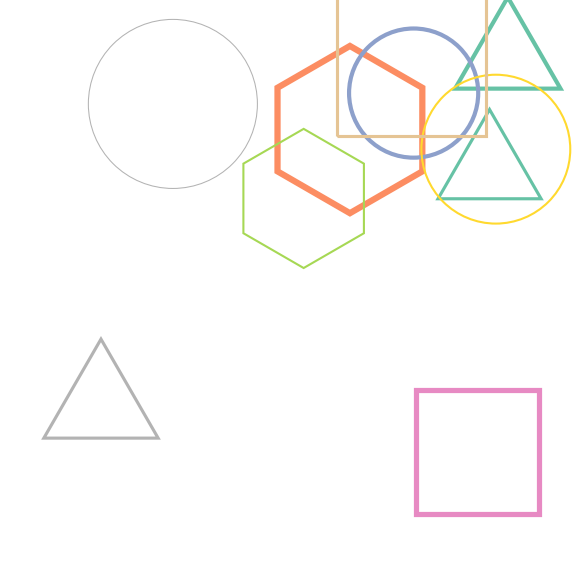[{"shape": "triangle", "thickness": 1.5, "radius": 0.52, "center": [0.848, 0.706]}, {"shape": "triangle", "thickness": 2, "radius": 0.53, "center": [0.879, 0.898]}, {"shape": "hexagon", "thickness": 3, "radius": 0.72, "center": [0.606, 0.775]}, {"shape": "circle", "thickness": 2, "radius": 0.56, "center": [0.716, 0.838]}, {"shape": "square", "thickness": 2.5, "radius": 0.53, "center": [0.827, 0.217]}, {"shape": "hexagon", "thickness": 1, "radius": 0.6, "center": [0.526, 0.656]}, {"shape": "circle", "thickness": 1, "radius": 0.64, "center": [0.859, 0.741]}, {"shape": "square", "thickness": 1.5, "radius": 0.65, "center": [0.713, 0.893]}, {"shape": "circle", "thickness": 0.5, "radius": 0.73, "center": [0.299, 0.819]}, {"shape": "triangle", "thickness": 1.5, "radius": 0.57, "center": [0.175, 0.298]}]